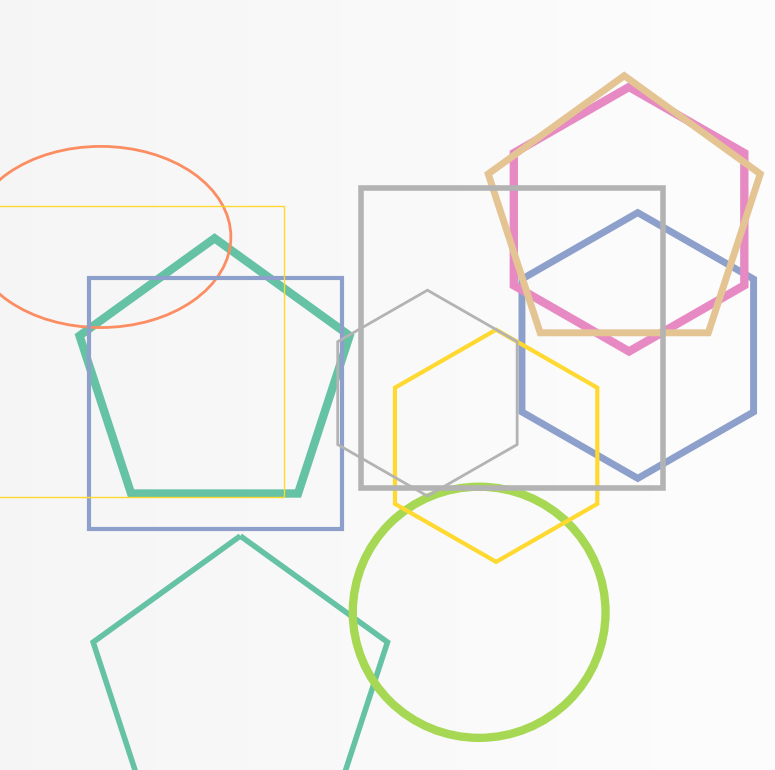[{"shape": "pentagon", "thickness": 2, "radius": 1.0, "center": [0.31, 0.104]}, {"shape": "pentagon", "thickness": 3, "radius": 0.92, "center": [0.277, 0.507]}, {"shape": "oval", "thickness": 1, "radius": 0.84, "center": [0.13, 0.692]}, {"shape": "hexagon", "thickness": 2.5, "radius": 0.86, "center": [0.823, 0.551]}, {"shape": "square", "thickness": 1.5, "radius": 0.82, "center": [0.278, 0.476]}, {"shape": "hexagon", "thickness": 3, "radius": 0.86, "center": [0.812, 0.715]}, {"shape": "circle", "thickness": 3, "radius": 0.82, "center": [0.618, 0.205]}, {"shape": "hexagon", "thickness": 1.5, "radius": 0.75, "center": [0.64, 0.421]}, {"shape": "square", "thickness": 0.5, "radius": 0.95, "center": [0.178, 0.544]}, {"shape": "pentagon", "thickness": 2.5, "radius": 0.92, "center": [0.805, 0.717]}, {"shape": "hexagon", "thickness": 1, "radius": 0.67, "center": [0.552, 0.489]}, {"shape": "square", "thickness": 2, "radius": 0.97, "center": [0.66, 0.561]}]